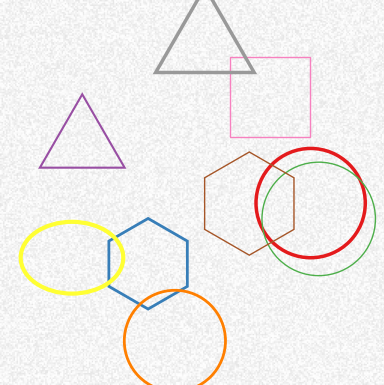[{"shape": "circle", "thickness": 2.5, "radius": 0.71, "center": [0.807, 0.472]}, {"shape": "hexagon", "thickness": 2, "radius": 0.59, "center": [0.385, 0.315]}, {"shape": "circle", "thickness": 1, "radius": 0.74, "center": [0.828, 0.431]}, {"shape": "triangle", "thickness": 1.5, "radius": 0.64, "center": [0.214, 0.628]}, {"shape": "circle", "thickness": 2, "radius": 0.66, "center": [0.454, 0.115]}, {"shape": "oval", "thickness": 3, "radius": 0.67, "center": [0.187, 0.331]}, {"shape": "hexagon", "thickness": 1, "radius": 0.67, "center": [0.648, 0.471]}, {"shape": "square", "thickness": 1, "radius": 0.52, "center": [0.7, 0.747]}, {"shape": "triangle", "thickness": 2.5, "radius": 0.74, "center": [0.532, 0.886]}]